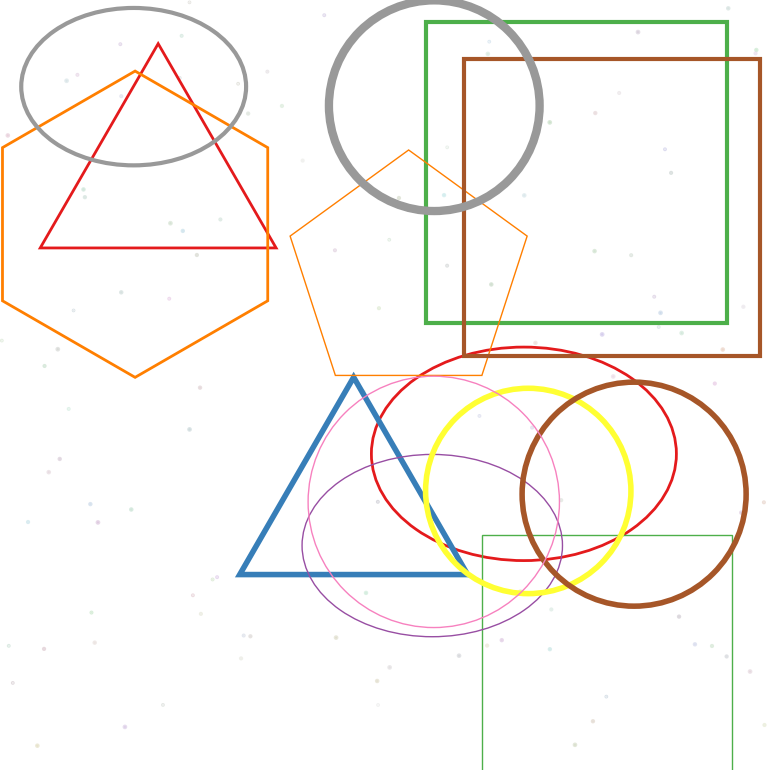[{"shape": "oval", "thickness": 1, "radius": 0.99, "center": [0.68, 0.411]}, {"shape": "triangle", "thickness": 1, "radius": 0.88, "center": [0.205, 0.766]}, {"shape": "triangle", "thickness": 2, "radius": 0.85, "center": [0.459, 0.339]}, {"shape": "square", "thickness": 0.5, "radius": 0.81, "center": [0.788, 0.143]}, {"shape": "square", "thickness": 1.5, "radius": 0.98, "center": [0.748, 0.776]}, {"shape": "oval", "thickness": 0.5, "radius": 0.85, "center": [0.561, 0.291]}, {"shape": "hexagon", "thickness": 1, "radius": 0.99, "center": [0.175, 0.709]}, {"shape": "pentagon", "thickness": 0.5, "radius": 0.81, "center": [0.531, 0.643]}, {"shape": "circle", "thickness": 2, "radius": 0.67, "center": [0.686, 0.362]}, {"shape": "square", "thickness": 1.5, "radius": 0.96, "center": [0.795, 0.731]}, {"shape": "circle", "thickness": 2, "radius": 0.73, "center": [0.824, 0.358]}, {"shape": "circle", "thickness": 0.5, "radius": 0.82, "center": [0.563, 0.348]}, {"shape": "oval", "thickness": 1.5, "radius": 0.73, "center": [0.174, 0.887]}, {"shape": "circle", "thickness": 3, "radius": 0.68, "center": [0.564, 0.863]}]